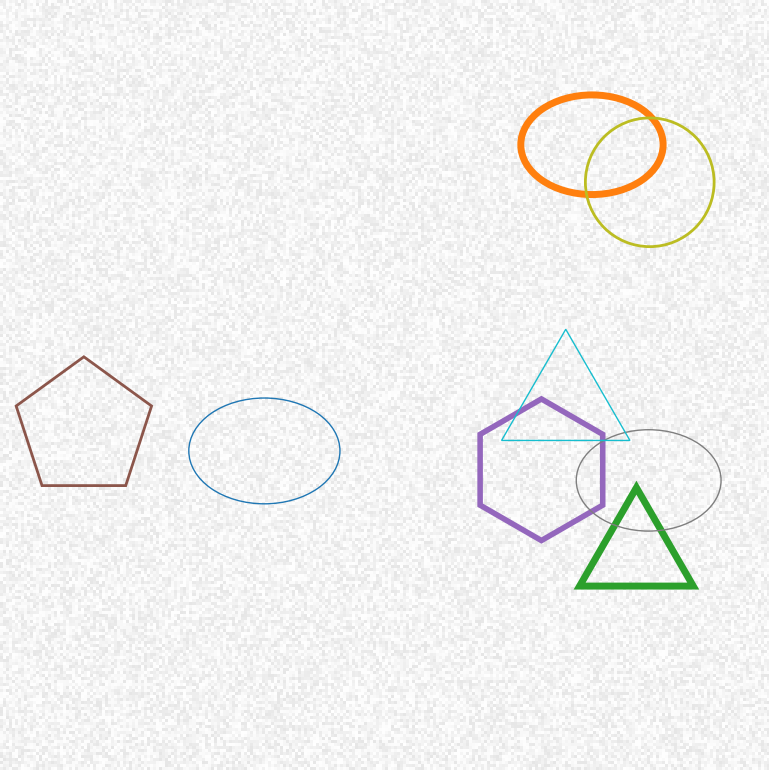[{"shape": "oval", "thickness": 0.5, "radius": 0.49, "center": [0.343, 0.414]}, {"shape": "oval", "thickness": 2.5, "radius": 0.46, "center": [0.769, 0.812]}, {"shape": "triangle", "thickness": 2.5, "radius": 0.43, "center": [0.827, 0.281]}, {"shape": "hexagon", "thickness": 2, "radius": 0.46, "center": [0.703, 0.39]}, {"shape": "pentagon", "thickness": 1, "radius": 0.46, "center": [0.109, 0.444]}, {"shape": "oval", "thickness": 0.5, "radius": 0.47, "center": [0.842, 0.376]}, {"shape": "circle", "thickness": 1, "radius": 0.42, "center": [0.844, 0.763]}, {"shape": "triangle", "thickness": 0.5, "radius": 0.48, "center": [0.735, 0.476]}]